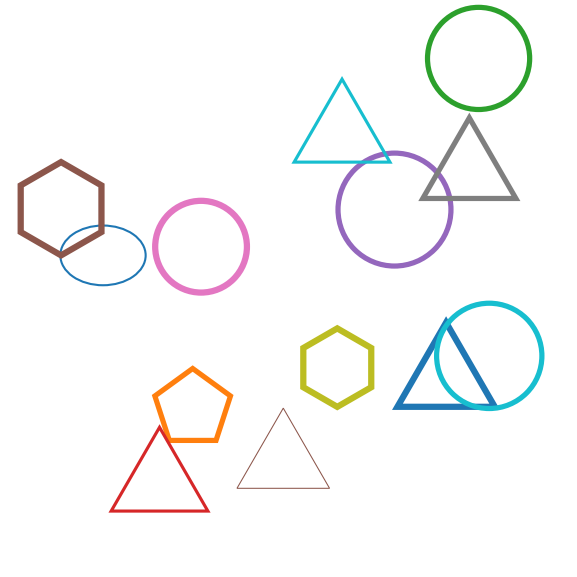[{"shape": "oval", "thickness": 1, "radius": 0.37, "center": [0.178, 0.557]}, {"shape": "triangle", "thickness": 3, "radius": 0.49, "center": [0.772, 0.343]}, {"shape": "pentagon", "thickness": 2.5, "radius": 0.34, "center": [0.334, 0.292]}, {"shape": "circle", "thickness": 2.5, "radius": 0.44, "center": [0.829, 0.898]}, {"shape": "triangle", "thickness": 1.5, "radius": 0.48, "center": [0.276, 0.163]}, {"shape": "circle", "thickness": 2.5, "radius": 0.49, "center": [0.683, 0.636]}, {"shape": "hexagon", "thickness": 3, "radius": 0.4, "center": [0.106, 0.638]}, {"shape": "triangle", "thickness": 0.5, "radius": 0.46, "center": [0.491, 0.2]}, {"shape": "circle", "thickness": 3, "radius": 0.4, "center": [0.348, 0.572]}, {"shape": "triangle", "thickness": 2.5, "radius": 0.47, "center": [0.813, 0.702]}, {"shape": "hexagon", "thickness": 3, "radius": 0.34, "center": [0.584, 0.363]}, {"shape": "triangle", "thickness": 1.5, "radius": 0.48, "center": [0.592, 0.766]}, {"shape": "circle", "thickness": 2.5, "radius": 0.46, "center": [0.847, 0.383]}]